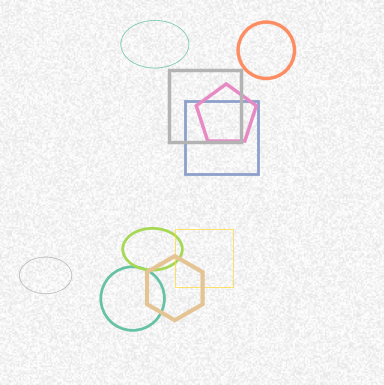[{"shape": "oval", "thickness": 0.5, "radius": 0.44, "center": [0.402, 0.885]}, {"shape": "circle", "thickness": 2, "radius": 0.41, "center": [0.344, 0.224]}, {"shape": "circle", "thickness": 2.5, "radius": 0.37, "center": [0.692, 0.869]}, {"shape": "square", "thickness": 2, "radius": 0.47, "center": [0.575, 0.642]}, {"shape": "pentagon", "thickness": 2.5, "radius": 0.41, "center": [0.588, 0.7]}, {"shape": "oval", "thickness": 2, "radius": 0.39, "center": [0.396, 0.353]}, {"shape": "square", "thickness": 0.5, "radius": 0.38, "center": [0.53, 0.331]}, {"shape": "hexagon", "thickness": 3, "radius": 0.42, "center": [0.454, 0.252]}, {"shape": "oval", "thickness": 0.5, "radius": 0.34, "center": [0.118, 0.285]}, {"shape": "square", "thickness": 2.5, "radius": 0.47, "center": [0.533, 0.725]}]